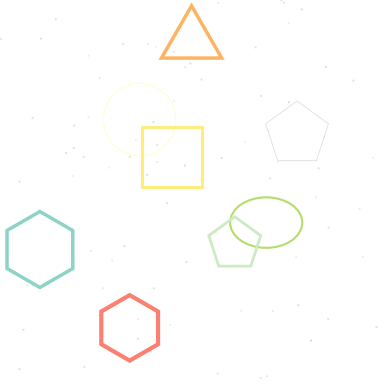[{"shape": "hexagon", "thickness": 2.5, "radius": 0.49, "center": [0.104, 0.352]}, {"shape": "circle", "thickness": 0.5, "radius": 0.47, "center": [0.363, 0.689]}, {"shape": "hexagon", "thickness": 3, "radius": 0.43, "center": [0.337, 0.148]}, {"shape": "triangle", "thickness": 2.5, "radius": 0.45, "center": [0.498, 0.894]}, {"shape": "oval", "thickness": 1.5, "radius": 0.47, "center": [0.691, 0.422]}, {"shape": "pentagon", "thickness": 0.5, "radius": 0.43, "center": [0.772, 0.652]}, {"shape": "pentagon", "thickness": 2, "radius": 0.35, "center": [0.61, 0.366]}, {"shape": "square", "thickness": 2, "radius": 0.39, "center": [0.447, 0.593]}]